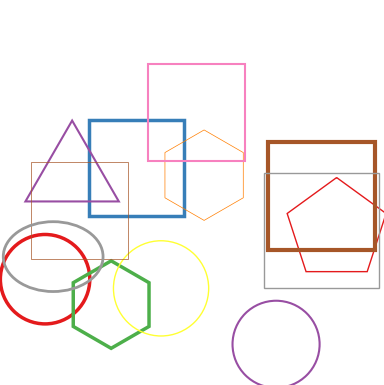[{"shape": "circle", "thickness": 2.5, "radius": 0.58, "center": [0.117, 0.275]}, {"shape": "pentagon", "thickness": 1, "radius": 0.68, "center": [0.874, 0.404]}, {"shape": "square", "thickness": 2.5, "radius": 0.62, "center": [0.355, 0.563]}, {"shape": "hexagon", "thickness": 2.5, "radius": 0.57, "center": [0.289, 0.209]}, {"shape": "triangle", "thickness": 1.5, "radius": 0.7, "center": [0.187, 0.547]}, {"shape": "circle", "thickness": 1.5, "radius": 0.57, "center": [0.717, 0.106]}, {"shape": "hexagon", "thickness": 0.5, "radius": 0.59, "center": [0.53, 0.545]}, {"shape": "circle", "thickness": 1, "radius": 0.62, "center": [0.418, 0.251]}, {"shape": "square", "thickness": 0.5, "radius": 0.63, "center": [0.207, 0.454]}, {"shape": "square", "thickness": 3, "radius": 0.7, "center": [0.835, 0.491]}, {"shape": "square", "thickness": 1.5, "radius": 0.63, "center": [0.51, 0.708]}, {"shape": "square", "thickness": 1, "radius": 0.75, "center": [0.835, 0.401]}, {"shape": "oval", "thickness": 2, "radius": 0.65, "center": [0.138, 0.333]}]